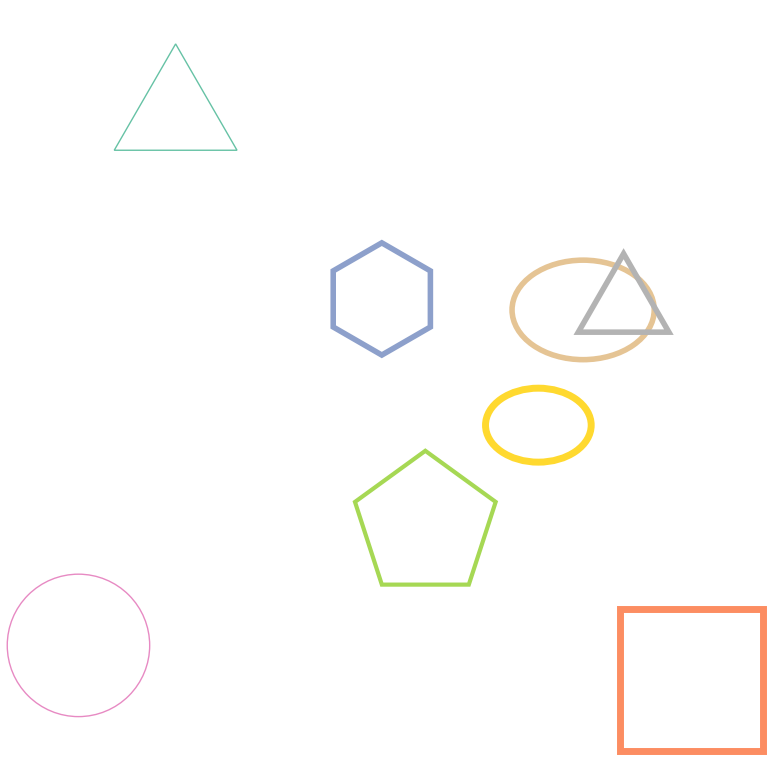[{"shape": "triangle", "thickness": 0.5, "radius": 0.46, "center": [0.228, 0.851]}, {"shape": "square", "thickness": 2.5, "radius": 0.46, "center": [0.898, 0.117]}, {"shape": "hexagon", "thickness": 2, "radius": 0.36, "center": [0.496, 0.612]}, {"shape": "circle", "thickness": 0.5, "radius": 0.46, "center": [0.102, 0.162]}, {"shape": "pentagon", "thickness": 1.5, "radius": 0.48, "center": [0.552, 0.318]}, {"shape": "oval", "thickness": 2.5, "radius": 0.34, "center": [0.699, 0.448]}, {"shape": "oval", "thickness": 2, "radius": 0.46, "center": [0.757, 0.598]}, {"shape": "triangle", "thickness": 2, "radius": 0.34, "center": [0.81, 0.603]}]